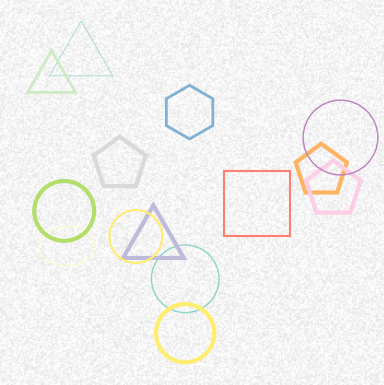[{"shape": "triangle", "thickness": 0.5, "radius": 0.48, "center": [0.211, 0.85]}, {"shape": "circle", "thickness": 1, "radius": 0.44, "center": [0.481, 0.276]}, {"shape": "oval", "thickness": 0.5, "radius": 0.37, "center": [0.174, 0.36]}, {"shape": "triangle", "thickness": 3, "radius": 0.46, "center": [0.398, 0.376]}, {"shape": "square", "thickness": 1.5, "radius": 0.43, "center": [0.667, 0.472]}, {"shape": "hexagon", "thickness": 2, "radius": 0.35, "center": [0.492, 0.709]}, {"shape": "pentagon", "thickness": 3, "radius": 0.35, "center": [0.835, 0.557]}, {"shape": "circle", "thickness": 3, "radius": 0.39, "center": [0.167, 0.452]}, {"shape": "pentagon", "thickness": 3, "radius": 0.37, "center": [0.866, 0.508]}, {"shape": "pentagon", "thickness": 3, "radius": 0.36, "center": [0.311, 0.574]}, {"shape": "circle", "thickness": 1, "radius": 0.49, "center": [0.884, 0.643]}, {"shape": "triangle", "thickness": 2, "radius": 0.36, "center": [0.134, 0.796]}, {"shape": "circle", "thickness": 3, "radius": 0.38, "center": [0.481, 0.135]}, {"shape": "circle", "thickness": 1.5, "radius": 0.34, "center": [0.353, 0.386]}]